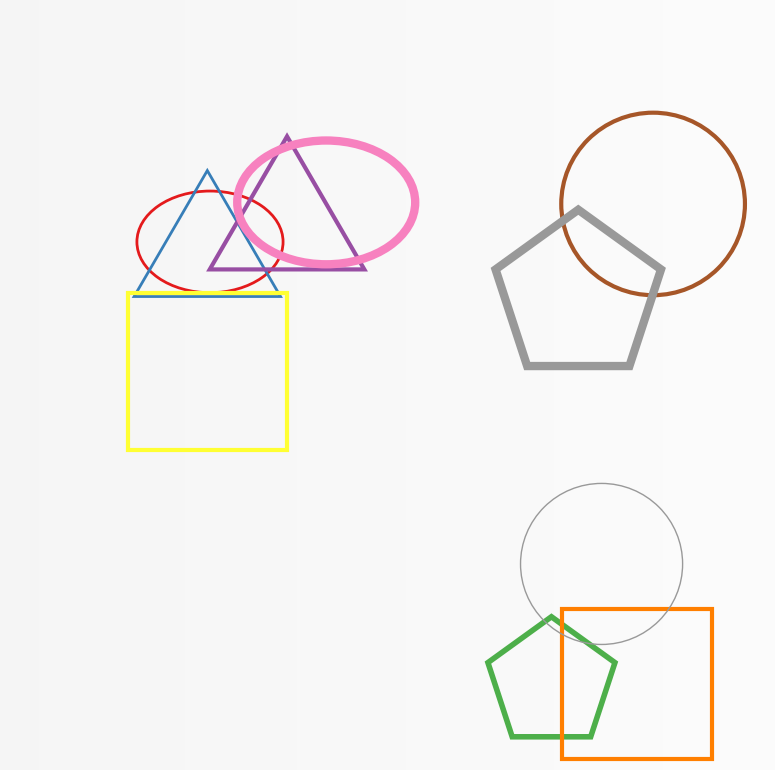[{"shape": "oval", "thickness": 1, "radius": 0.47, "center": [0.271, 0.686]}, {"shape": "triangle", "thickness": 1, "radius": 0.55, "center": [0.267, 0.669]}, {"shape": "pentagon", "thickness": 2, "radius": 0.43, "center": [0.712, 0.113]}, {"shape": "triangle", "thickness": 1.5, "radius": 0.58, "center": [0.37, 0.708]}, {"shape": "square", "thickness": 1.5, "radius": 0.49, "center": [0.822, 0.112]}, {"shape": "square", "thickness": 1.5, "radius": 0.51, "center": [0.267, 0.517]}, {"shape": "circle", "thickness": 1.5, "radius": 0.59, "center": [0.843, 0.735]}, {"shape": "oval", "thickness": 3, "radius": 0.57, "center": [0.421, 0.737]}, {"shape": "pentagon", "thickness": 3, "radius": 0.56, "center": [0.746, 0.615]}, {"shape": "circle", "thickness": 0.5, "radius": 0.52, "center": [0.776, 0.268]}]